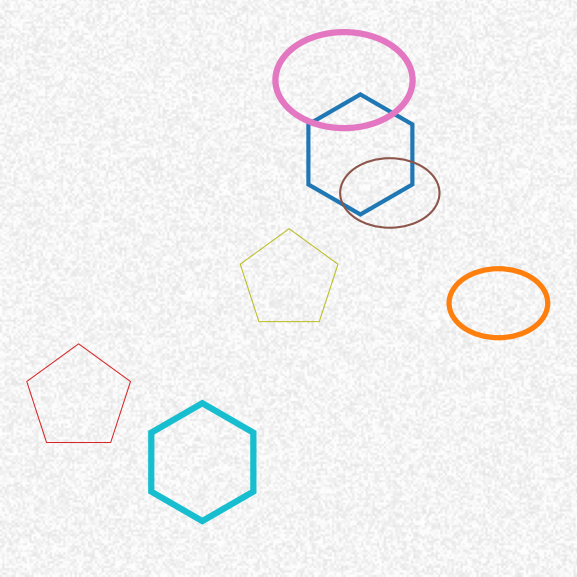[{"shape": "hexagon", "thickness": 2, "radius": 0.52, "center": [0.624, 0.732]}, {"shape": "oval", "thickness": 2.5, "radius": 0.43, "center": [0.863, 0.474]}, {"shape": "pentagon", "thickness": 0.5, "radius": 0.47, "center": [0.136, 0.309]}, {"shape": "oval", "thickness": 1, "radius": 0.43, "center": [0.675, 0.665]}, {"shape": "oval", "thickness": 3, "radius": 0.59, "center": [0.596, 0.86]}, {"shape": "pentagon", "thickness": 0.5, "radius": 0.44, "center": [0.501, 0.514]}, {"shape": "hexagon", "thickness": 3, "radius": 0.51, "center": [0.35, 0.199]}]